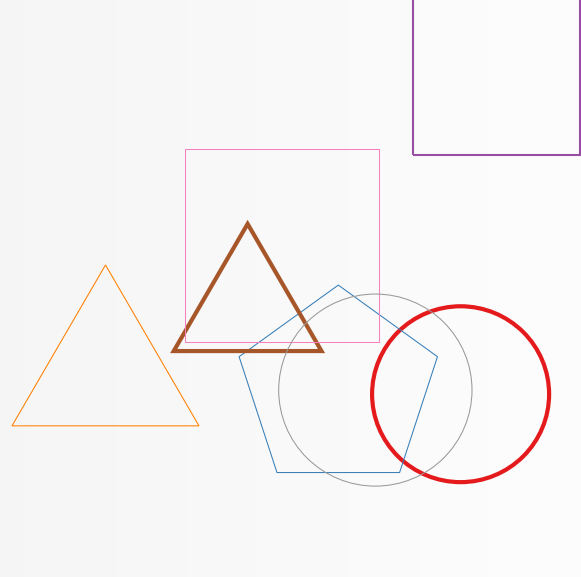[{"shape": "circle", "thickness": 2, "radius": 0.76, "center": [0.792, 0.317]}, {"shape": "pentagon", "thickness": 0.5, "radius": 0.9, "center": [0.582, 0.326]}, {"shape": "square", "thickness": 1, "radius": 0.72, "center": [0.854, 0.875]}, {"shape": "triangle", "thickness": 0.5, "radius": 0.93, "center": [0.181, 0.355]}, {"shape": "triangle", "thickness": 2, "radius": 0.73, "center": [0.426, 0.465]}, {"shape": "square", "thickness": 0.5, "radius": 0.83, "center": [0.486, 0.574]}, {"shape": "circle", "thickness": 0.5, "radius": 0.83, "center": [0.646, 0.324]}]